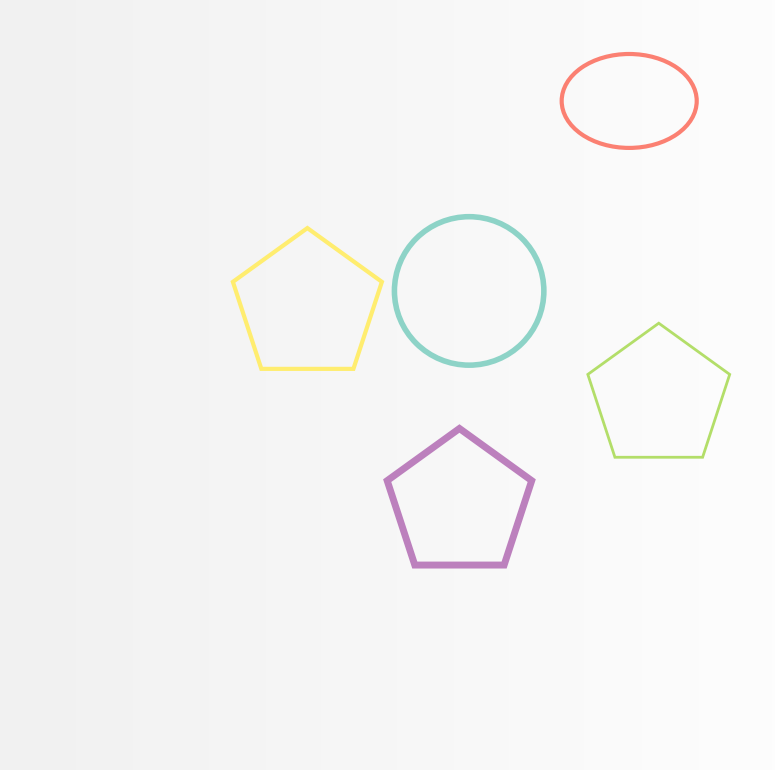[{"shape": "circle", "thickness": 2, "radius": 0.48, "center": [0.605, 0.622]}, {"shape": "oval", "thickness": 1.5, "radius": 0.44, "center": [0.812, 0.869]}, {"shape": "pentagon", "thickness": 1, "radius": 0.48, "center": [0.85, 0.484]}, {"shape": "pentagon", "thickness": 2.5, "radius": 0.49, "center": [0.593, 0.345]}, {"shape": "pentagon", "thickness": 1.5, "radius": 0.51, "center": [0.397, 0.603]}]